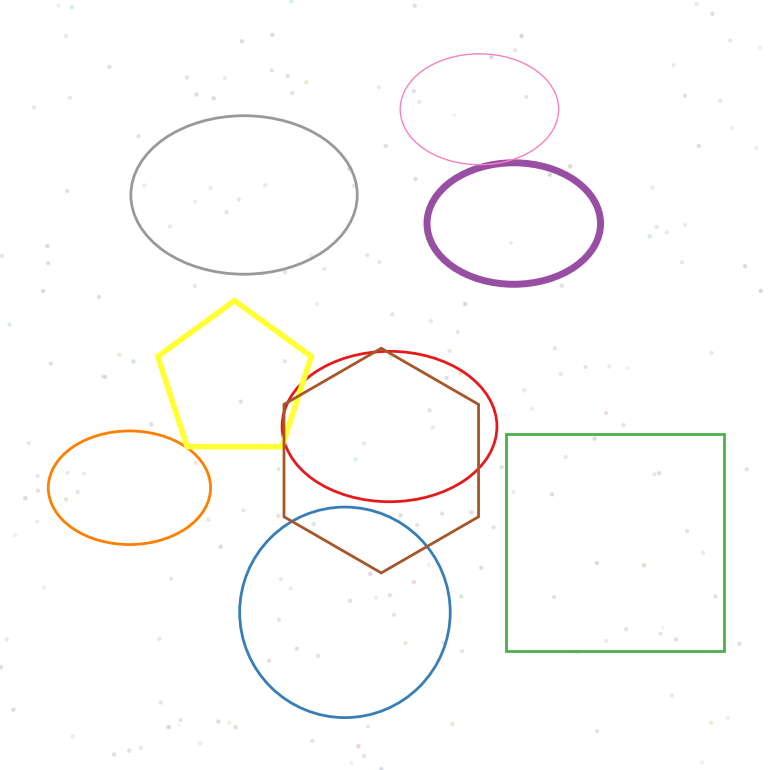[{"shape": "oval", "thickness": 1, "radius": 0.7, "center": [0.506, 0.446]}, {"shape": "circle", "thickness": 1, "radius": 0.68, "center": [0.448, 0.205]}, {"shape": "square", "thickness": 1, "radius": 0.71, "center": [0.799, 0.295]}, {"shape": "oval", "thickness": 2.5, "radius": 0.56, "center": [0.667, 0.71]}, {"shape": "oval", "thickness": 1, "radius": 0.53, "center": [0.168, 0.367]}, {"shape": "pentagon", "thickness": 2, "radius": 0.52, "center": [0.305, 0.505]}, {"shape": "hexagon", "thickness": 1, "radius": 0.73, "center": [0.495, 0.402]}, {"shape": "oval", "thickness": 0.5, "radius": 0.51, "center": [0.623, 0.858]}, {"shape": "oval", "thickness": 1, "radius": 0.74, "center": [0.317, 0.747]}]